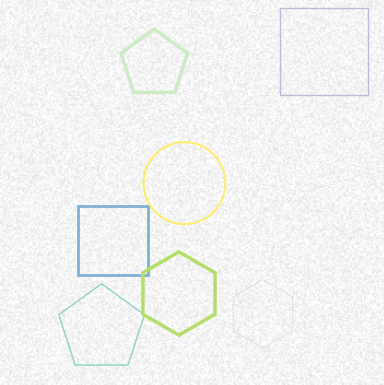[{"shape": "pentagon", "thickness": 1, "radius": 0.58, "center": [0.264, 0.146]}, {"shape": "square", "thickness": 1, "radius": 0.57, "center": [0.841, 0.866]}, {"shape": "square", "thickness": 2, "radius": 0.45, "center": [0.293, 0.376]}, {"shape": "hexagon", "thickness": 2.5, "radius": 0.54, "center": [0.465, 0.238]}, {"shape": "hexagon", "thickness": 0.5, "radius": 0.44, "center": [0.683, 0.185]}, {"shape": "pentagon", "thickness": 2.5, "radius": 0.45, "center": [0.401, 0.834]}, {"shape": "circle", "thickness": 1.5, "radius": 0.53, "center": [0.479, 0.524]}]